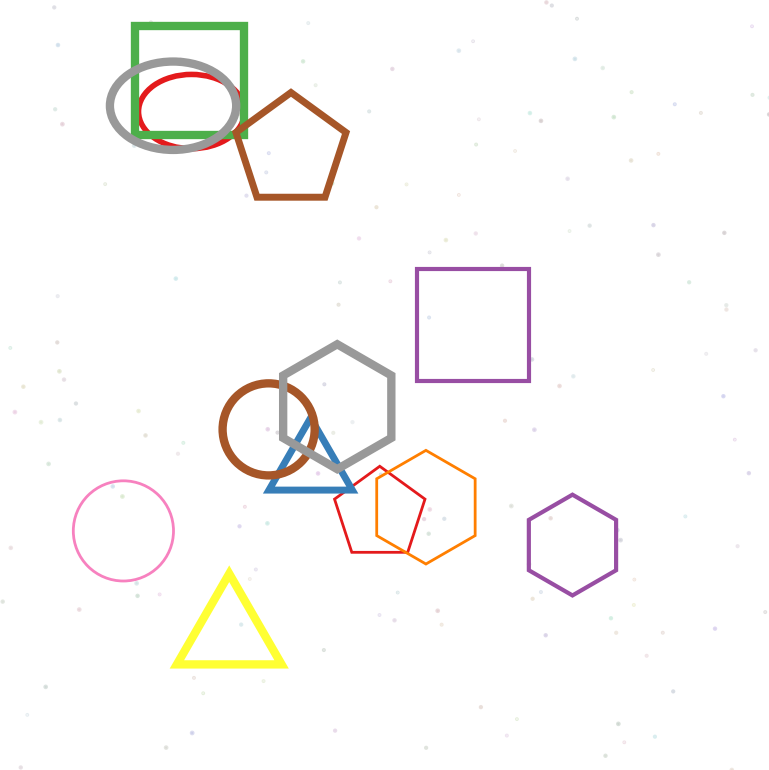[{"shape": "oval", "thickness": 2, "radius": 0.34, "center": [0.249, 0.855]}, {"shape": "pentagon", "thickness": 1, "radius": 0.31, "center": [0.493, 0.333]}, {"shape": "triangle", "thickness": 2.5, "radius": 0.31, "center": [0.403, 0.395]}, {"shape": "square", "thickness": 3, "radius": 0.36, "center": [0.246, 0.895]}, {"shape": "square", "thickness": 1.5, "radius": 0.36, "center": [0.615, 0.577]}, {"shape": "hexagon", "thickness": 1.5, "radius": 0.33, "center": [0.743, 0.292]}, {"shape": "hexagon", "thickness": 1, "radius": 0.37, "center": [0.553, 0.341]}, {"shape": "triangle", "thickness": 3, "radius": 0.39, "center": [0.298, 0.176]}, {"shape": "pentagon", "thickness": 2.5, "radius": 0.38, "center": [0.378, 0.805]}, {"shape": "circle", "thickness": 3, "radius": 0.3, "center": [0.349, 0.442]}, {"shape": "circle", "thickness": 1, "radius": 0.33, "center": [0.16, 0.311]}, {"shape": "oval", "thickness": 3, "radius": 0.41, "center": [0.225, 0.863]}, {"shape": "hexagon", "thickness": 3, "radius": 0.41, "center": [0.438, 0.472]}]